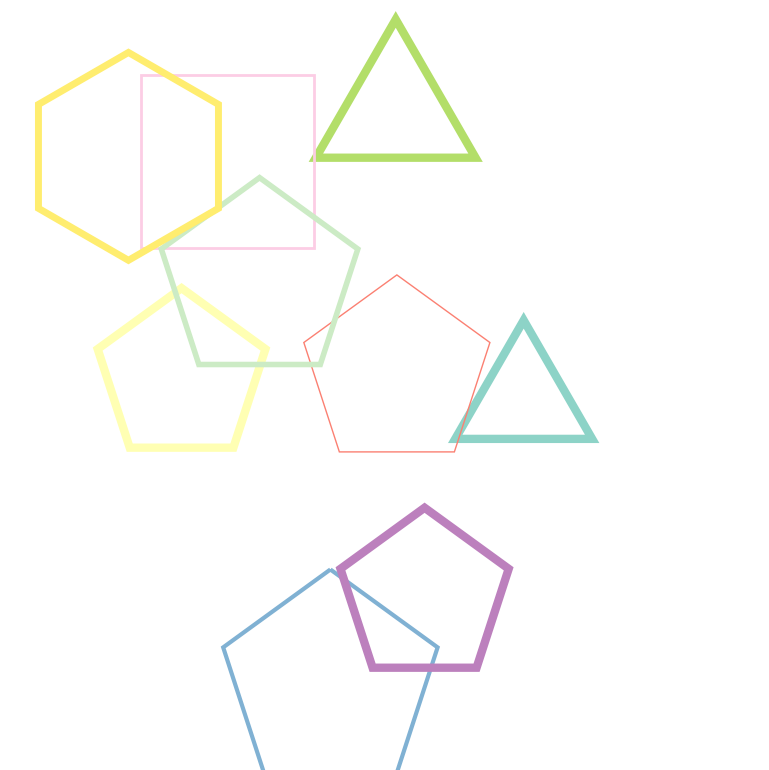[{"shape": "triangle", "thickness": 3, "radius": 0.51, "center": [0.68, 0.481]}, {"shape": "pentagon", "thickness": 3, "radius": 0.57, "center": [0.236, 0.511]}, {"shape": "pentagon", "thickness": 0.5, "radius": 0.64, "center": [0.515, 0.516]}, {"shape": "pentagon", "thickness": 1.5, "radius": 0.73, "center": [0.429, 0.114]}, {"shape": "triangle", "thickness": 3, "radius": 0.6, "center": [0.514, 0.855]}, {"shape": "square", "thickness": 1, "radius": 0.56, "center": [0.295, 0.79]}, {"shape": "pentagon", "thickness": 3, "radius": 0.57, "center": [0.551, 0.226]}, {"shape": "pentagon", "thickness": 2, "radius": 0.67, "center": [0.337, 0.635]}, {"shape": "hexagon", "thickness": 2.5, "radius": 0.67, "center": [0.167, 0.797]}]